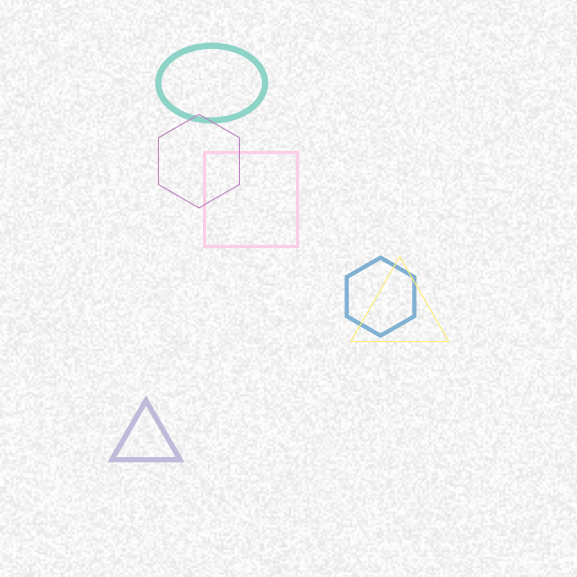[{"shape": "oval", "thickness": 3, "radius": 0.46, "center": [0.367, 0.855]}, {"shape": "triangle", "thickness": 2.5, "radius": 0.34, "center": [0.253, 0.237]}, {"shape": "hexagon", "thickness": 2, "radius": 0.34, "center": [0.659, 0.485]}, {"shape": "square", "thickness": 1.5, "radius": 0.4, "center": [0.434, 0.654]}, {"shape": "hexagon", "thickness": 0.5, "radius": 0.41, "center": [0.344, 0.72]}, {"shape": "triangle", "thickness": 0.5, "radius": 0.49, "center": [0.692, 0.457]}]